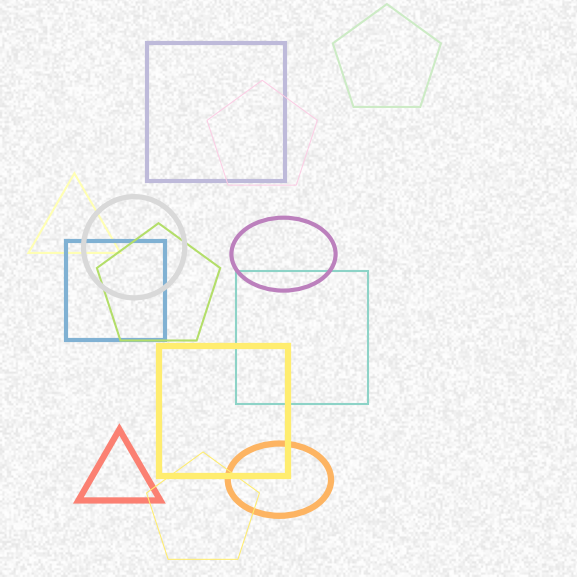[{"shape": "square", "thickness": 1, "radius": 0.57, "center": [0.523, 0.414]}, {"shape": "triangle", "thickness": 1, "radius": 0.46, "center": [0.129, 0.607]}, {"shape": "square", "thickness": 2, "radius": 0.6, "center": [0.374, 0.805]}, {"shape": "triangle", "thickness": 3, "radius": 0.41, "center": [0.207, 0.174]}, {"shape": "square", "thickness": 2, "radius": 0.43, "center": [0.2, 0.496]}, {"shape": "oval", "thickness": 3, "radius": 0.45, "center": [0.484, 0.169]}, {"shape": "pentagon", "thickness": 1, "radius": 0.56, "center": [0.275, 0.5]}, {"shape": "pentagon", "thickness": 0.5, "radius": 0.5, "center": [0.454, 0.76]}, {"shape": "circle", "thickness": 2.5, "radius": 0.44, "center": [0.232, 0.571]}, {"shape": "oval", "thickness": 2, "radius": 0.45, "center": [0.491, 0.559]}, {"shape": "pentagon", "thickness": 1, "radius": 0.49, "center": [0.67, 0.894]}, {"shape": "pentagon", "thickness": 0.5, "radius": 0.51, "center": [0.352, 0.114]}, {"shape": "square", "thickness": 3, "radius": 0.56, "center": [0.387, 0.287]}]